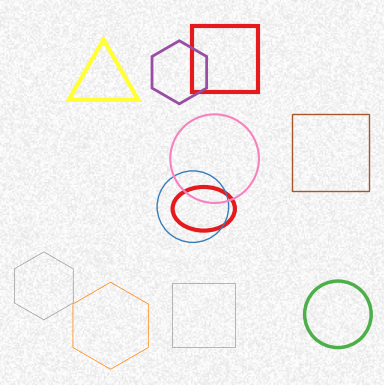[{"shape": "square", "thickness": 3, "radius": 0.43, "center": [0.585, 0.846]}, {"shape": "oval", "thickness": 3, "radius": 0.4, "center": [0.529, 0.458]}, {"shape": "circle", "thickness": 1, "radius": 0.46, "center": [0.501, 0.463]}, {"shape": "circle", "thickness": 2.5, "radius": 0.43, "center": [0.878, 0.184]}, {"shape": "hexagon", "thickness": 2, "radius": 0.41, "center": [0.466, 0.812]}, {"shape": "hexagon", "thickness": 0.5, "radius": 0.57, "center": [0.287, 0.154]}, {"shape": "triangle", "thickness": 3, "radius": 0.52, "center": [0.269, 0.793]}, {"shape": "square", "thickness": 1, "radius": 0.49, "center": [0.858, 0.604]}, {"shape": "circle", "thickness": 1.5, "radius": 0.58, "center": [0.557, 0.588]}, {"shape": "square", "thickness": 0.5, "radius": 0.41, "center": [0.529, 0.182]}, {"shape": "hexagon", "thickness": 0.5, "radius": 0.44, "center": [0.114, 0.257]}]